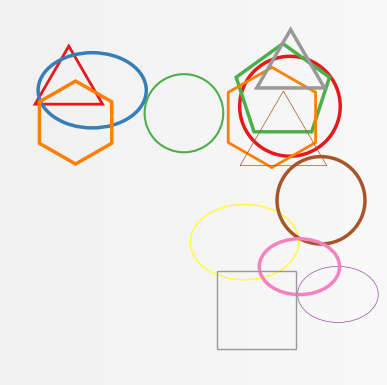[{"shape": "triangle", "thickness": 2, "radius": 0.5, "center": [0.178, 0.78]}, {"shape": "circle", "thickness": 2.5, "radius": 0.65, "center": [0.748, 0.724]}, {"shape": "oval", "thickness": 2.5, "radius": 0.7, "center": [0.238, 0.765]}, {"shape": "circle", "thickness": 1.5, "radius": 0.51, "center": [0.475, 0.706]}, {"shape": "pentagon", "thickness": 2.5, "radius": 0.63, "center": [0.73, 0.76]}, {"shape": "oval", "thickness": 0.5, "radius": 0.52, "center": [0.872, 0.235]}, {"shape": "hexagon", "thickness": 2.5, "radius": 0.54, "center": [0.195, 0.682]}, {"shape": "hexagon", "thickness": 2, "radius": 0.65, "center": [0.702, 0.695]}, {"shape": "oval", "thickness": 1, "radius": 0.7, "center": [0.631, 0.371]}, {"shape": "triangle", "thickness": 0.5, "radius": 0.65, "center": [0.731, 0.634]}, {"shape": "circle", "thickness": 2.5, "radius": 0.57, "center": [0.828, 0.48]}, {"shape": "oval", "thickness": 2.5, "radius": 0.52, "center": [0.773, 0.307]}, {"shape": "square", "thickness": 1, "radius": 0.51, "center": [0.662, 0.195]}, {"shape": "triangle", "thickness": 2.5, "radius": 0.51, "center": [0.75, 0.822]}]